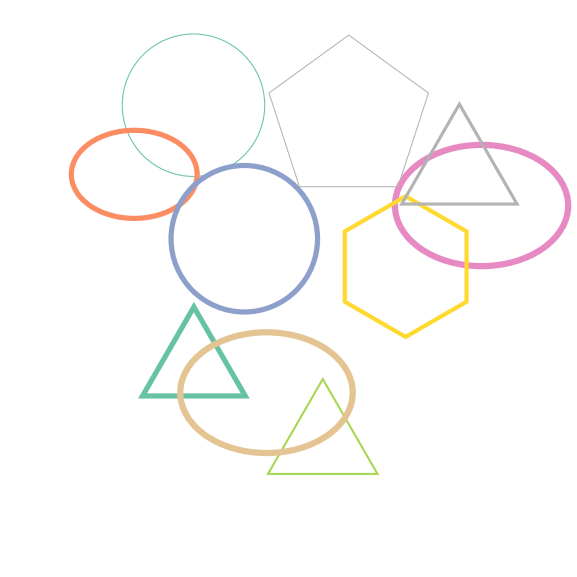[{"shape": "circle", "thickness": 0.5, "radius": 0.62, "center": [0.335, 0.817]}, {"shape": "triangle", "thickness": 2.5, "radius": 0.51, "center": [0.336, 0.365]}, {"shape": "oval", "thickness": 2.5, "radius": 0.54, "center": [0.232, 0.697]}, {"shape": "circle", "thickness": 2.5, "radius": 0.63, "center": [0.423, 0.586]}, {"shape": "oval", "thickness": 3, "radius": 0.75, "center": [0.834, 0.643]}, {"shape": "triangle", "thickness": 1, "radius": 0.55, "center": [0.559, 0.233]}, {"shape": "hexagon", "thickness": 2, "radius": 0.61, "center": [0.702, 0.538]}, {"shape": "oval", "thickness": 3, "radius": 0.75, "center": [0.461, 0.319]}, {"shape": "triangle", "thickness": 1.5, "radius": 0.58, "center": [0.795, 0.703]}, {"shape": "pentagon", "thickness": 0.5, "radius": 0.73, "center": [0.604, 0.793]}]